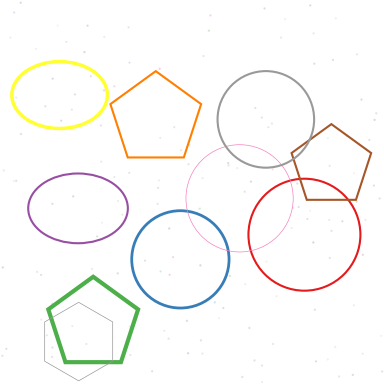[{"shape": "circle", "thickness": 1.5, "radius": 0.73, "center": [0.791, 0.39]}, {"shape": "circle", "thickness": 2, "radius": 0.63, "center": [0.469, 0.326]}, {"shape": "pentagon", "thickness": 3, "radius": 0.61, "center": [0.242, 0.158]}, {"shape": "oval", "thickness": 1.5, "radius": 0.65, "center": [0.203, 0.459]}, {"shape": "pentagon", "thickness": 1.5, "radius": 0.62, "center": [0.405, 0.691]}, {"shape": "oval", "thickness": 2.5, "radius": 0.62, "center": [0.155, 0.753]}, {"shape": "pentagon", "thickness": 1.5, "radius": 0.54, "center": [0.861, 0.569]}, {"shape": "circle", "thickness": 0.5, "radius": 0.7, "center": [0.622, 0.485]}, {"shape": "circle", "thickness": 1.5, "radius": 0.63, "center": [0.69, 0.69]}, {"shape": "hexagon", "thickness": 0.5, "radius": 0.51, "center": [0.204, 0.113]}]